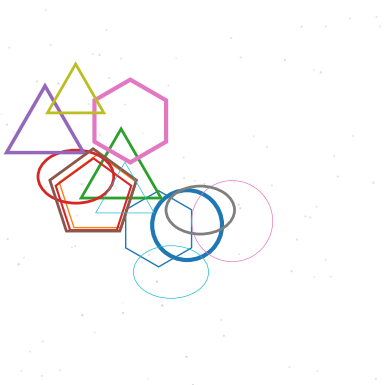[{"shape": "hexagon", "thickness": 1, "radius": 0.49, "center": [0.412, 0.406]}, {"shape": "circle", "thickness": 3, "radius": 0.45, "center": [0.486, 0.415]}, {"shape": "pentagon", "thickness": 1, "radius": 0.53, "center": [0.254, 0.494]}, {"shape": "triangle", "thickness": 2, "radius": 0.6, "center": [0.315, 0.546]}, {"shape": "pentagon", "thickness": 1.5, "radius": 0.52, "center": [0.243, 0.486]}, {"shape": "oval", "thickness": 2, "radius": 0.49, "center": [0.197, 0.541]}, {"shape": "triangle", "thickness": 2.5, "radius": 0.58, "center": [0.117, 0.661]}, {"shape": "pentagon", "thickness": 2, "radius": 0.59, "center": [0.242, 0.495]}, {"shape": "hexagon", "thickness": 3, "radius": 0.54, "center": [0.338, 0.686]}, {"shape": "circle", "thickness": 0.5, "radius": 0.53, "center": [0.603, 0.426]}, {"shape": "oval", "thickness": 2, "radius": 0.44, "center": [0.52, 0.454]}, {"shape": "triangle", "thickness": 2, "radius": 0.42, "center": [0.196, 0.749]}, {"shape": "triangle", "thickness": 0.5, "radius": 0.44, "center": [0.324, 0.491]}, {"shape": "oval", "thickness": 0.5, "radius": 0.49, "center": [0.444, 0.293]}]